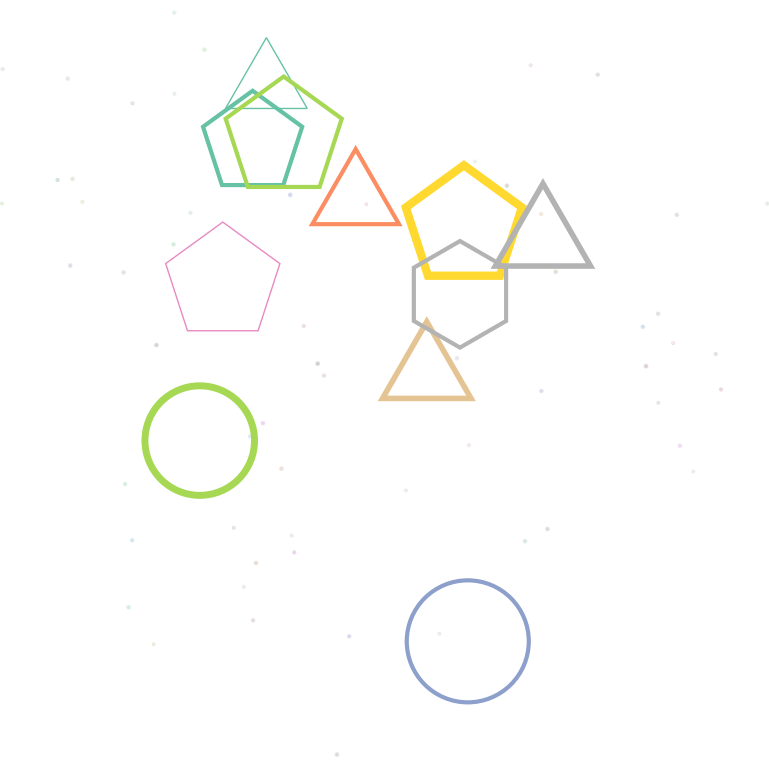[{"shape": "pentagon", "thickness": 1.5, "radius": 0.34, "center": [0.328, 0.814]}, {"shape": "triangle", "thickness": 0.5, "radius": 0.31, "center": [0.346, 0.89]}, {"shape": "triangle", "thickness": 1.5, "radius": 0.33, "center": [0.462, 0.741]}, {"shape": "circle", "thickness": 1.5, "radius": 0.4, "center": [0.607, 0.167]}, {"shape": "pentagon", "thickness": 0.5, "radius": 0.39, "center": [0.289, 0.634]}, {"shape": "circle", "thickness": 2.5, "radius": 0.36, "center": [0.259, 0.428]}, {"shape": "pentagon", "thickness": 1.5, "radius": 0.4, "center": [0.368, 0.821]}, {"shape": "pentagon", "thickness": 3, "radius": 0.4, "center": [0.602, 0.706]}, {"shape": "triangle", "thickness": 2, "radius": 0.33, "center": [0.554, 0.516]}, {"shape": "triangle", "thickness": 2, "radius": 0.36, "center": [0.705, 0.69]}, {"shape": "hexagon", "thickness": 1.5, "radius": 0.35, "center": [0.597, 0.618]}]